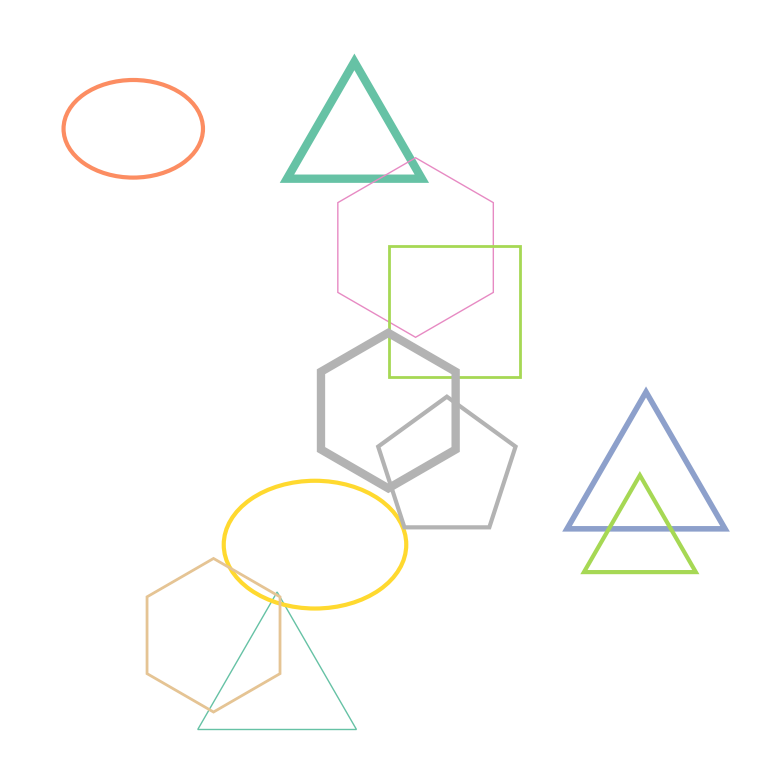[{"shape": "triangle", "thickness": 3, "radius": 0.51, "center": [0.46, 0.818]}, {"shape": "triangle", "thickness": 0.5, "radius": 0.6, "center": [0.36, 0.112]}, {"shape": "oval", "thickness": 1.5, "radius": 0.45, "center": [0.173, 0.833]}, {"shape": "triangle", "thickness": 2, "radius": 0.59, "center": [0.839, 0.372]}, {"shape": "hexagon", "thickness": 0.5, "radius": 0.58, "center": [0.54, 0.679]}, {"shape": "triangle", "thickness": 1.5, "radius": 0.42, "center": [0.831, 0.299]}, {"shape": "square", "thickness": 1, "radius": 0.43, "center": [0.59, 0.595]}, {"shape": "oval", "thickness": 1.5, "radius": 0.59, "center": [0.409, 0.293]}, {"shape": "hexagon", "thickness": 1, "radius": 0.5, "center": [0.277, 0.175]}, {"shape": "pentagon", "thickness": 1.5, "radius": 0.47, "center": [0.58, 0.391]}, {"shape": "hexagon", "thickness": 3, "radius": 0.5, "center": [0.504, 0.467]}]